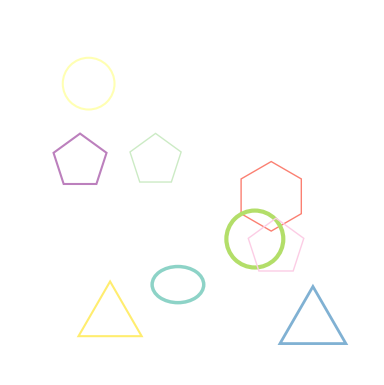[{"shape": "oval", "thickness": 2.5, "radius": 0.34, "center": [0.462, 0.261]}, {"shape": "circle", "thickness": 1.5, "radius": 0.34, "center": [0.23, 0.783]}, {"shape": "hexagon", "thickness": 1, "radius": 0.45, "center": [0.704, 0.49]}, {"shape": "triangle", "thickness": 2, "radius": 0.49, "center": [0.813, 0.157]}, {"shape": "circle", "thickness": 3, "radius": 0.37, "center": [0.662, 0.379]}, {"shape": "pentagon", "thickness": 1, "radius": 0.38, "center": [0.717, 0.357]}, {"shape": "pentagon", "thickness": 1.5, "radius": 0.36, "center": [0.208, 0.581]}, {"shape": "pentagon", "thickness": 1, "radius": 0.35, "center": [0.404, 0.584]}, {"shape": "triangle", "thickness": 1.5, "radius": 0.47, "center": [0.286, 0.174]}]